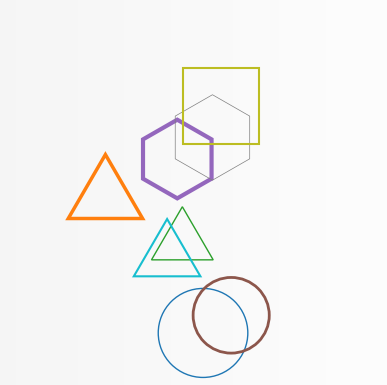[{"shape": "circle", "thickness": 1, "radius": 0.58, "center": [0.524, 0.135]}, {"shape": "triangle", "thickness": 2.5, "radius": 0.55, "center": [0.272, 0.488]}, {"shape": "triangle", "thickness": 1, "radius": 0.46, "center": [0.471, 0.371]}, {"shape": "hexagon", "thickness": 3, "radius": 0.51, "center": [0.458, 0.587]}, {"shape": "circle", "thickness": 2, "radius": 0.49, "center": [0.597, 0.181]}, {"shape": "hexagon", "thickness": 0.5, "radius": 0.55, "center": [0.548, 0.643]}, {"shape": "square", "thickness": 1.5, "radius": 0.49, "center": [0.57, 0.725]}, {"shape": "triangle", "thickness": 1.5, "radius": 0.5, "center": [0.431, 0.332]}]